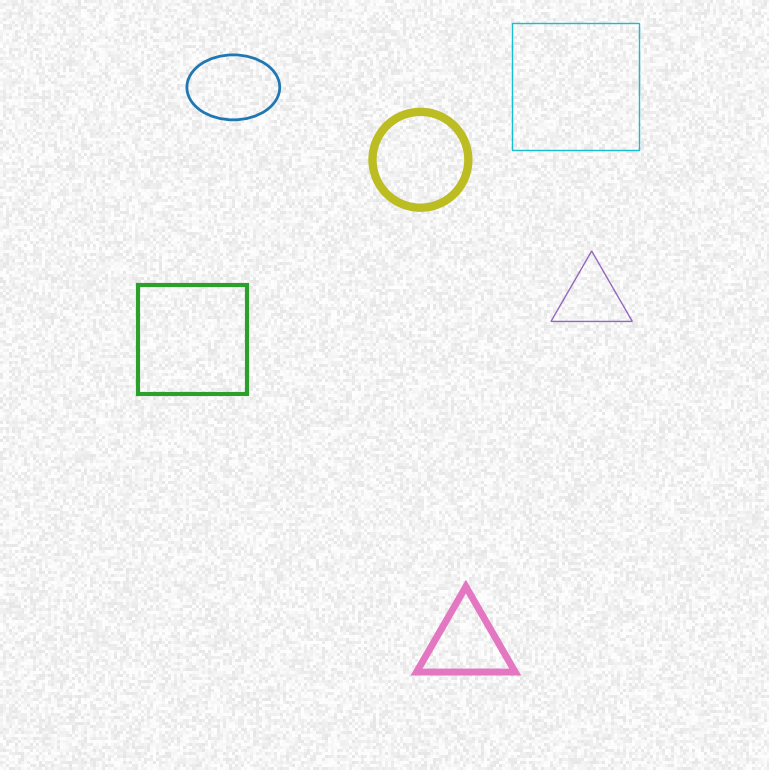[{"shape": "oval", "thickness": 1, "radius": 0.3, "center": [0.303, 0.887]}, {"shape": "square", "thickness": 1.5, "radius": 0.36, "center": [0.25, 0.559]}, {"shape": "triangle", "thickness": 0.5, "radius": 0.3, "center": [0.768, 0.613]}, {"shape": "triangle", "thickness": 2.5, "radius": 0.37, "center": [0.605, 0.164]}, {"shape": "circle", "thickness": 3, "radius": 0.31, "center": [0.546, 0.793]}, {"shape": "square", "thickness": 0.5, "radius": 0.41, "center": [0.747, 0.888]}]